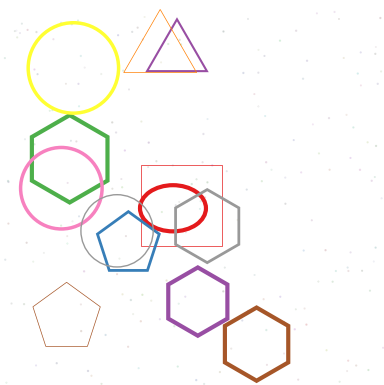[{"shape": "oval", "thickness": 3, "radius": 0.43, "center": [0.449, 0.459]}, {"shape": "square", "thickness": 0.5, "radius": 0.53, "center": [0.471, 0.467]}, {"shape": "pentagon", "thickness": 2, "radius": 0.42, "center": [0.333, 0.366]}, {"shape": "hexagon", "thickness": 3, "radius": 0.57, "center": [0.181, 0.588]}, {"shape": "hexagon", "thickness": 3, "radius": 0.44, "center": [0.514, 0.217]}, {"shape": "triangle", "thickness": 1.5, "radius": 0.45, "center": [0.46, 0.86]}, {"shape": "triangle", "thickness": 0.5, "radius": 0.55, "center": [0.416, 0.866]}, {"shape": "circle", "thickness": 2.5, "radius": 0.59, "center": [0.191, 0.824]}, {"shape": "pentagon", "thickness": 0.5, "radius": 0.46, "center": [0.173, 0.175]}, {"shape": "hexagon", "thickness": 3, "radius": 0.48, "center": [0.666, 0.106]}, {"shape": "circle", "thickness": 2.5, "radius": 0.53, "center": [0.159, 0.511]}, {"shape": "hexagon", "thickness": 2, "radius": 0.47, "center": [0.538, 0.413]}, {"shape": "circle", "thickness": 1, "radius": 0.47, "center": [0.304, 0.4]}]